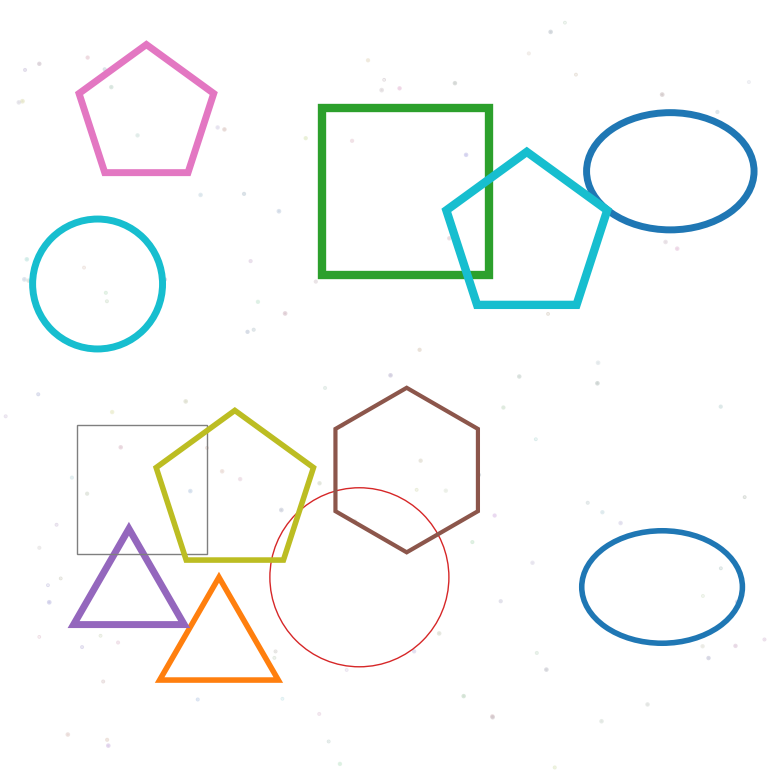[{"shape": "oval", "thickness": 2, "radius": 0.52, "center": [0.86, 0.238]}, {"shape": "oval", "thickness": 2.5, "radius": 0.54, "center": [0.871, 0.778]}, {"shape": "triangle", "thickness": 2, "radius": 0.44, "center": [0.284, 0.161]}, {"shape": "square", "thickness": 3, "radius": 0.54, "center": [0.527, 0.751]}, {"shape": "circle", "thickness": 0.5, "radius": 0.58, "center": [0.467, 0.25]}, {"shape": "triangle", "thickness": 2.5, "radius": 0.41, "center": [0.167, 0.23]}, {"shape": "hexagon", "thickness": 1.5, "radius": 0.53, "center": [0.528, 0.39]}, {"shape": "pentagon", "thickness": 2.5, "radius": 0.46, "center": [0.19, 0.85]}, {"shape": "square", "thickness": 0.5, "radius": 0.42, "center": [0.185, 0.364]}, {"shape": "pentagon", "thickness": 2, "radius": 0.54, "center": [0.305, 0.36]}, {"shape": "circle", "thickness": 2.5, "radius": 0.42, "center": [0.127, 0.631]}, {"shape": "pentagon", "thickness": 3, "radius": 0.55, "center": [0.684, 0.693]}]